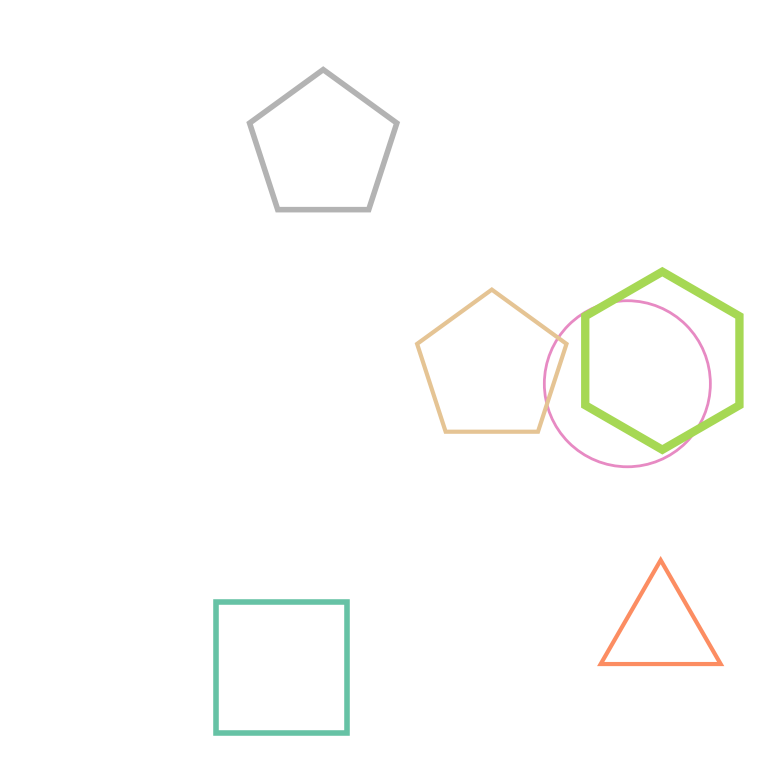[{"shape": "square", "thickness": 2, "radius": 0.43, "center": [0.365, 0.134]}, {"shape": "triangle", "thickness": 1.5, "radius": 0.45, "center": [0.858, 0.183]}, {"shape": "circle", "thickness": 1, "radius": 0.54, "center": [0.815, 0.502]}, {"shape": "hexagon", "thickness": 3, "radius": 0.58, "center": [0.86, 0.532]}, {"shape": "pentagon", "thickness": 1.5, "radius": 0.51, "center": [0.639, 0.522]}, {"shape": "pentagon", "thickness": 2, "radius": 0.5, "center": [0.42, 0.809]}]